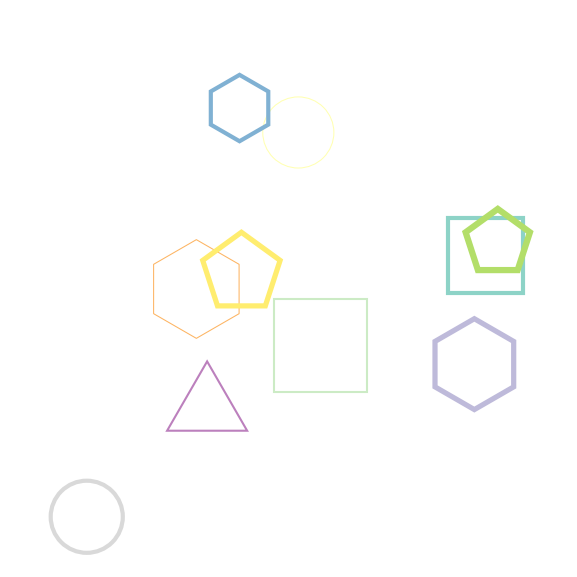[{"shape": "square", "thickness": 2, "radius": 0.32, "center": [0.841, 0.556]}, {"shape": "circle", "thickness": 0.5, "radius": 0.31, "center": [0.517, 0.77]}, {"shape": "hexagon", "thickness": 2.5, "radius": 0.39, "center": [0.821, 0.369]}, {"shape": "hexagon", "thickness": 2, "radius": 0.29, "center": [0.415, 0.812]}, {"shape": "hexagon", "thickness": 0.5, "radius": 0.43, "center": [0.34, 0.499]}, {"shape": "pentagon", "thickness": 3, "radius": 0.29, "center": [0.862, 0.579]}, {"shape": "circle", "thickness": 2, "radius": 0.31, "center": [0.15, 0.104]}, {"shape": "triangle", "thickness": 1, "radius": 0.4, "center": [0.359, 0.293]}, {"shape": "square", "thickness": 1, "radius": 0.4, "center": [0.554, 0.4]}, {"shape": "pentagon", "thickness": 2.5, "radius": 0.35, "center": [0.418, 0.526]}]